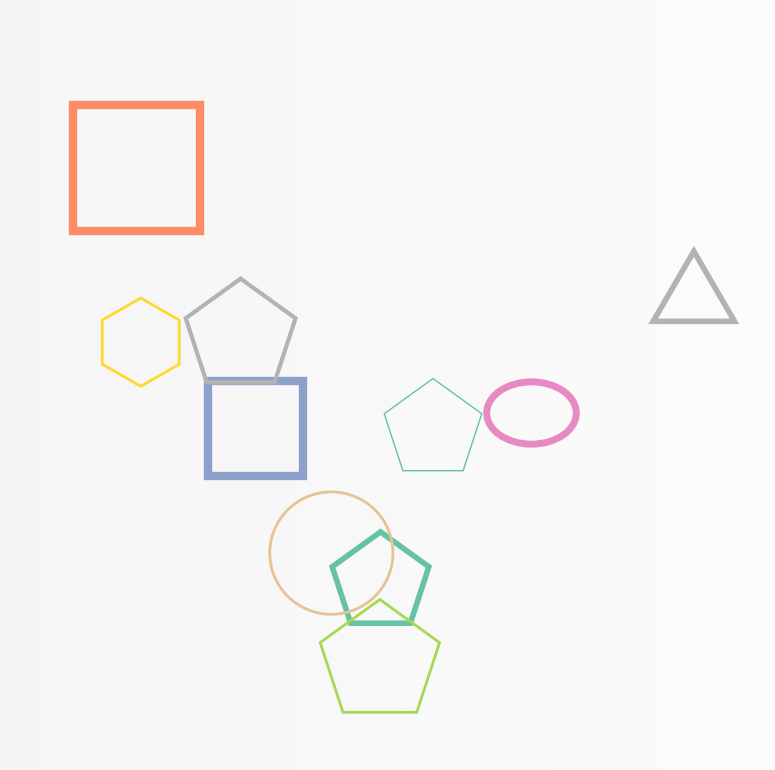[{"shape": "pentagon", "thickness": 0.5, "radius": 0.33, "center": [0.559, 0.442]}, {"shape": "pentagon", "thickness": 2, "radius": 0.33, "center": [0.491, 0.244]}, {"shape": "square", "thickness": 3, "radius": 0.41, "center": [0.176, 0.782]}, {"shape": "square", "thickness": 3, "radius": 0.31, "center": [0.33, 0.444]}, {"shape": "oval", "thickness": 2.5, "radius": 0.29, "center": [0.686, 0.464]}, {"shape": "pentagon", "thickness": 1, "radius": 0.4, "center": [0.49, 0.14]}, {"shape": "hexagon", "thickness": 1, "radius": 0.29, "center": [0.182, 0.556]}, {"shape": "circle", "thickness": 1, "radius": 0.4, "center": [0.428, 0.282]}, {"shape": "triangle", "thickness": 2, "radius": 0.3, "center": [0.895, 0.613]}, {"shape": "pentagon", "thickness": 1.5, "radius": 0.37, "center": [0.31, 0.564]}]